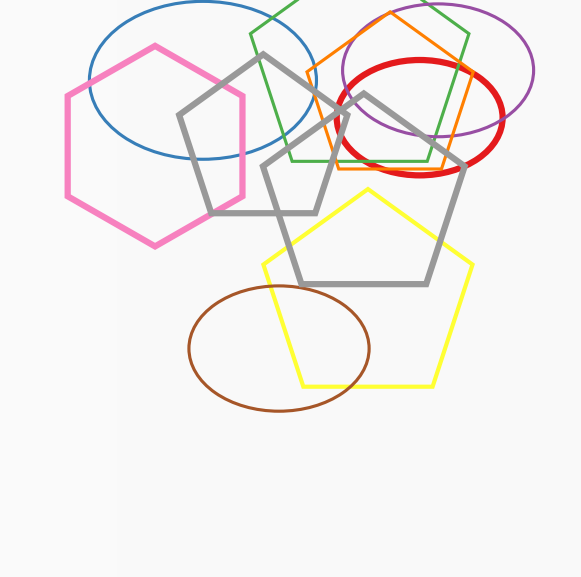[{"shape": "oval", "thickness": 3, "radius": 0.71, "center": [0.722, 0.795]}, {"shape": "oval", "thickness": 1.5, "radius": 0.98, "center": [0.349, 0.86]}, {"shape": "pentagon", "thickness": 1.5, "radius": 0.99, "center": [0.619, 0.88]}, {"shape": "oval", "thickness": 1.5, "radius": 0.82, "center": [0.754, 0.877]}, {"shape": "pentagon", "thickness": 1.5, "radius": 0.75, "center": [0.671, 0.828]}, {"shape": "pentagon", "thickness": 2, "radius": 0.95, "center": [0.633, 0.483]}, {"shape": "oval", "thickness": 1.5, "radius": 0.77, "center": [0.48, 0.396]}, {"shape": "hexagon", "thickness": 3, "radius": 0.87, "center": [0.267, 0.746]}, {"shape": "pentagon", "thickness": 3, "radius": 0.91, "center": [0.626, 0.655]}, {"shape": "pentagon", "thickness": 3, "radius": 0.76, "center": [0.453, 0.753]}]